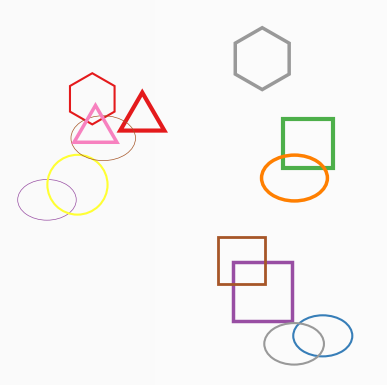[{"shape": "triangle", "thickness": 3, "radius": 0.33, "center": [0.367, 0.694]}, {"shape": "hexagon", "thickness": 1.5, "radius": 0.33, "center": [0.238, 0.743]}, {"shape": "oval", "thickness": 1.5, "radius": 0.38, "center": [0.833, 0.128]}, {"shape": "square", "thickness": 3, "radius": 0.32, "center": [0.794, 0.627]}, {"shape": "oval", "thickness": 0.5, "radius": 0.38, "center": [0.121, 0.481]}, {"shape": "square", "thickness": 2.5, "radius": 0.38, "center": [0.678, 0.242]}, {"shape": "oval", "thickness": 2.5, "radius": 0.43, "center": [0.76, 0.538]}, {"shape": "circle", "thickness": 1.5, "radius": 0.39, "center": [0.2, 0.52]}, {"shape": "oval", "thickness": 0.5, "radius": 0.42, "center": [0.266, 0.641]}, {"shape": "square", "thickness": 2, "radius": 0.3, "center": [0.623, 0.324]}, {"shape": "triangle", "thickness": 2.5, "radius": 0.32, "center": [0.246, 0.662]}, {"shape": "oval", "thickness": 1.5, "radius": 0.39, "center": [0.759, 0.107]}, {"shape": "hexagon", "thickness": 2.5, "radius": 0.4, "center": [0.677, 0.848]}]